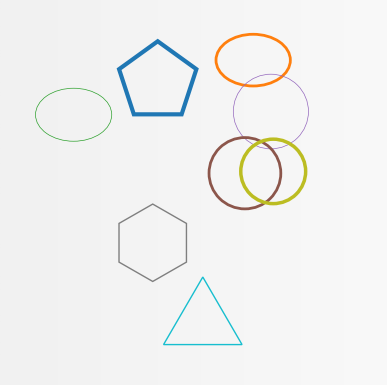[{"shape": "pentagon", "thickness": 3, "radius": 0.52, "center": [0.407, 0.788]}, {"shape": "oval", "thickness": 2, "radius": 0.48, "center": [0.653, 0.844]}, {"shape": "oval", "thickness": 0.5, "radius": 0.49, "center": [0.19, 0.702]}, {"shape": "circle", "thickness": 0.5, "radius": 0.48, "center": [0.699, 0.71]}, {"shape": "circle", "thickness": 2, "radius": 0.46, "center": [0.632, 0.55]}, {"shape": "hexagon", "thickness": 1, "radius": 0.5, "center": [0.394, 0.369]}, {"shape": "circle", "thickness": 2.5, "radius": 0.42, "center": [0.705, 0.555]}, {"shape": "triangle", "thickness": 1, "radius": 0.58, "center": [0.523, 0.163]}]